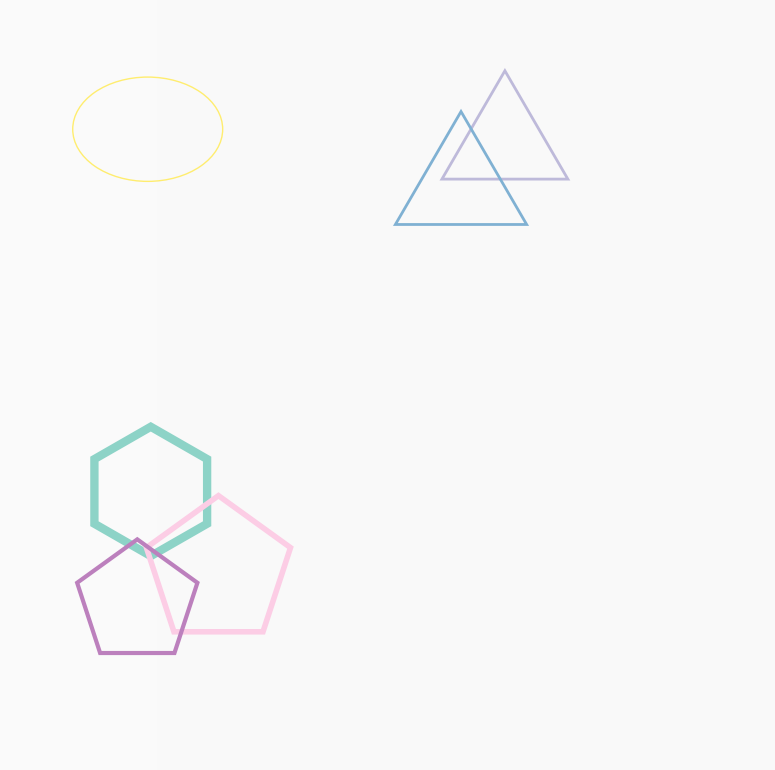[{"shape": "hexagon", "thickness": 3, "radius": 0.42, "center": [0.195, 0.362]}, {"shape": "triangle", "thickness": 1, "radius": 0.47, "center": [0.651, 0.814]}, {"shape": "triangle", "thickness": 1, "radius": 0.49, "center": [0.595, 0.757]}, {"shape": "pentagon", "thickness": 2, "radius": 0.49, "center": [0.282, 0.259]}, {"shape": "pentagon", "thickness": 1.5, "radius": 0.41, "center": [0.177, 0.218]}, {"shape": "oval", "thickness": 0.5, "radius": 0.48, "center": [0.191, 0.832]}]